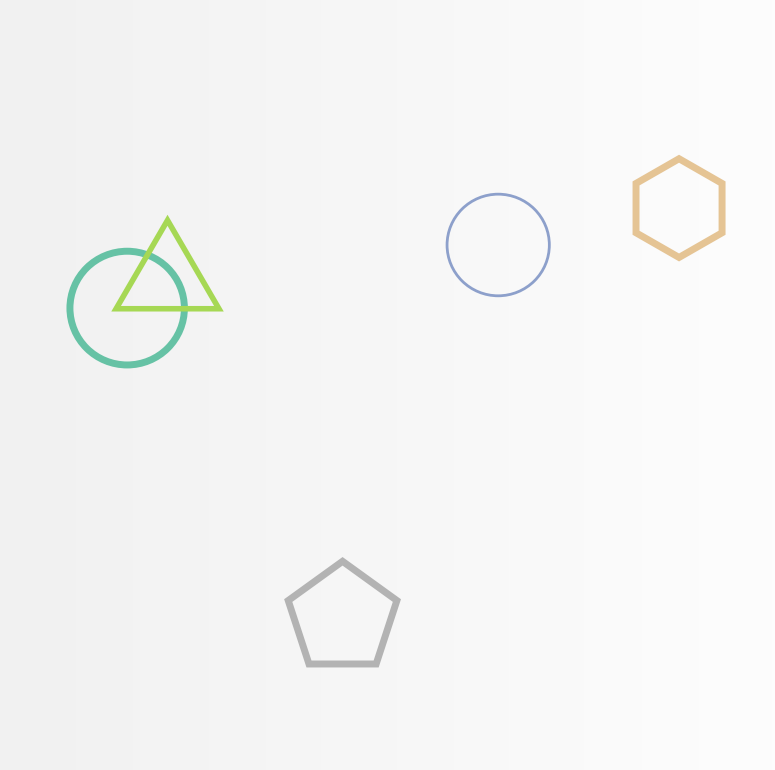[{"shape": "circle", "thickness": 2.5, "radius": 0.37, "center": [0.164, 0.6]}, {"shape": "circle", "thickness": 1, "radius": 0.33, "center": [0.643, 0.682]}, {"shape": "triangle", "thickness": 2, "radius": 0.38, "center": [0.216, 0.637]}, {"shape": "hexagon", "thickness": 2.5, "radius": 0.32, "center": [0.876, 0.73]}, {"shape": "pentagon", "thickness": 2.5, "radius": 0.37, "center": [0.442, 0.197]}]